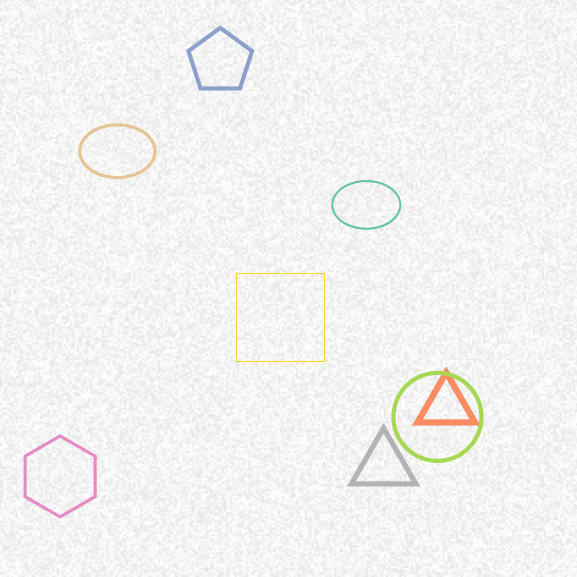[{"shape": "oval", "thickness": 1, "radius": 0.29, "center": [0.634, 0.644]}, {"shape": "triangle", "thickness": 3, "radius": 0.29, "center": [0.773, 0.296]}, {"shape": "pentagon", "thickness": 2, "radius": 0.29, "center": [0.381, 0.893]}, {"shape": "hexagon", "thickness": 1.5, "radius": 0.35, "center": [0.104, 0.174]}, {"shape": "circle", "thickness": 2, "radius": 0.38, "center": [0.757, 0.277]}, {"shape": "square", "thickness": 0.5, "radius": 0.38, "center": [0.484, 0.45]}, {"shape": "oval", "thickness": 1.5, "radius": 0.33, "center": [0.203, 0.737]}, {"shape": "triangle", "thickness": 2.5, "radius": 0.32, "center": [0.664, 0.193]}]